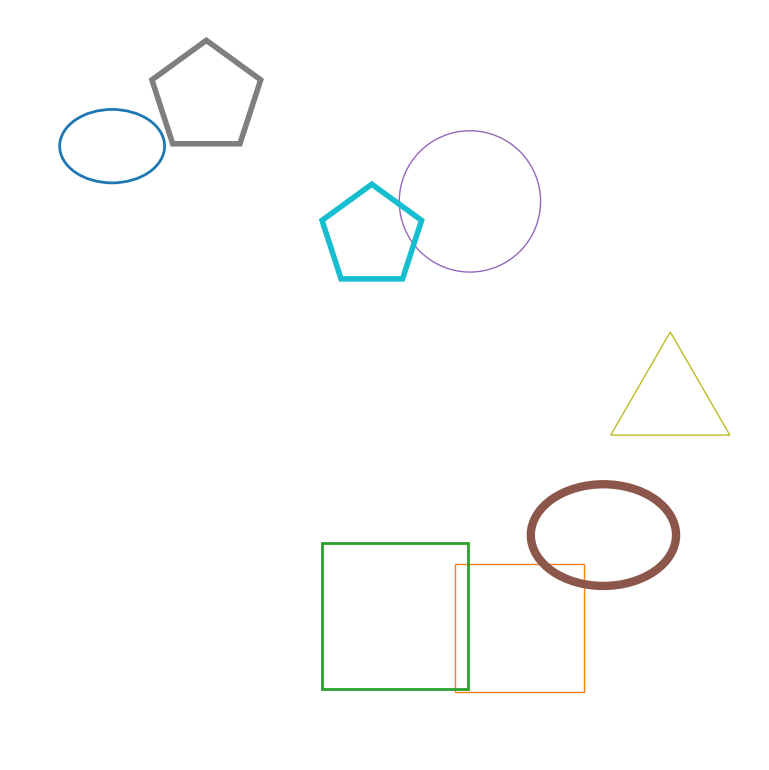[{"shape": "oval", "thickness": 1, "radius": 0.34, "center": [0.146, 0.81]}, {"shape": "square", "thickness": 0.5, "radius": 0.42, "center": [0.675, 0.184]}, {"shape": "square", "thickness": 1, "radius": 0.48, "center": [0.513, 0.2]}, {"shape": "circle", "thickness": 0.5, "radius": 0.46, "center": [0.61, 0.738]}, {"shape": "oval", "thickness": 3, "radius": 0.47, "center": [0.784, 0.305]}, {"shape": "pentagon", "thickness": 2, "radius": 0.37, "center": [0.268, 0.873]}, {"shape": "triangle", "thickness": 0.5, "radius": 0.45, "center": [0.87, 0.48]}, {"shape": "pentagon", "thickness": 2, "radius": 0.34, "center": [0.483, 0.693]}]